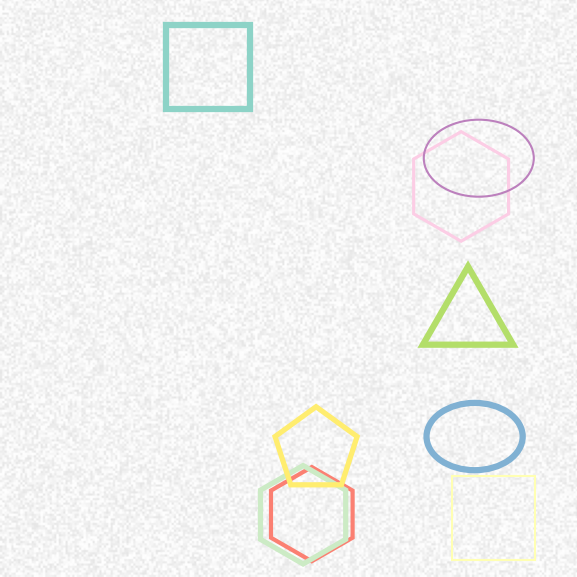[{"shape": "square", "thickness": 3, "radius": 0.37, "center": [0.36, 0.883]}, {"shape": "square", "thickness": 1, "radius": 0.36, "center": [0.854, 0.103]}, {"shape": "hexagon", "thickness": 2, "radius": 0.41, "center": [0.54, 0.109]}, {"shape": "oval", "thickness": 3, "radius": 0.42, "center": [0.822, 0.243]}, {"shape": "triangle", "thickness": 3, "radius": 0.45, "center": [0.81, 0.447]}, {"shape": "hexagon", "thickness": 1.5, "radius": 0.47, "center": [0.798, 0.676]}, {"shape": "oval", "thickness": 1, "radius": 0.48, "center": [0.829, 0.725]}, {"shape": "hexagon", "thickness": 2.5, "radius": 0.43, "center": [0.525, 0.108]}, {"shape": "pentagon", "thickness": 2.5, "radius": 0.37, "center": [0.547, 0.22]}]